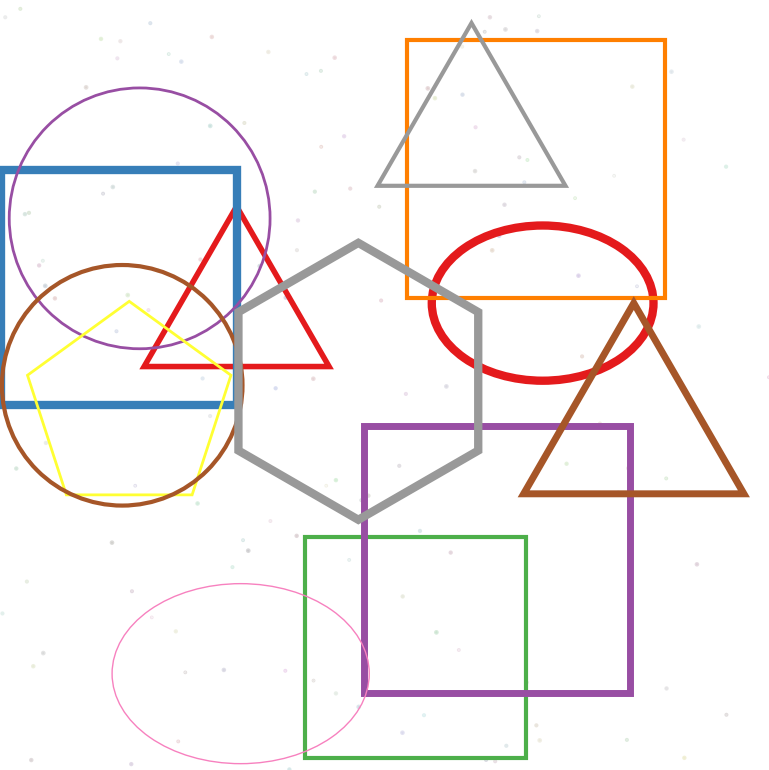[{"shape": "oval", "thickness": 3, "radius": 0.72, "center": [0.705, 0.606]}, {"shape": "triangle", "thickness": 2, "radius": 0.69, "center": [0.307, 0.593]}, {"shape": "square", "thickness": 3, "radius": 0.77, "center": [0.155, 0.627]}, {"shape": "square", "thickness": 1.5, "radius": 0.72, "center": [0.54, 0.159]}, {"shape": "square", "thickness": 2.5, "radius": 0.87, "center": [0.646, 0.273]}, {"shape": "circle", "thickness": 1, "radius": 0.85, "center": [0.181, 0.716]}, {"shape": "square", "thickness": 1.5, "radius": 0.84, "center": [0.696, 0.78]}, {"shape": "pentagon", "thickness": 1, "radius": 0.69, "center": [0.168, 0.47]}, {"shape": "circle", "thickness": 1.5, "radius": 0.78, "center": [0.159, 0.5]}, {"shape": "triangle", "thickness": 2.5, "radius": 0.83, "center": [0.823, 0.441]}, {"shape": "oval", "thickness": 0.5, "radius": 0.83, "center": [0.313, 0.125]}, {"shape": "hexagon", "thickness": 3, "radius": 0.9, "center": [0.465, 0.505]}, {"shape": "triangle", "thickness": 1.5, "radius": 0.7, "center": [0.612, 0.829]}]